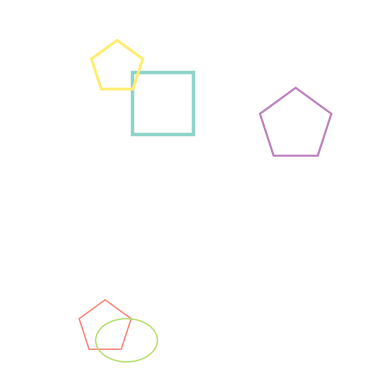[{"shape": "square", "thickness": 2.5, "radius": 0.4, "center": [0.422, 0.733]}, {"shape": "pentagon", "thickness": 1, "radius": 0.35, "center": [0.273, 0.15]}, {"shape": "oval", "thickness": 1, "radius": 0.4, "center": [0.329, 0.116]}, {"shape": "pentagon", "thickness": 1.5, "radius": 0.49, "center": [0.768, 0.674]}, {"shape": "pentagon", "thickness": 2, "radius": 0.35, "center": [0.304, 0.825]}]